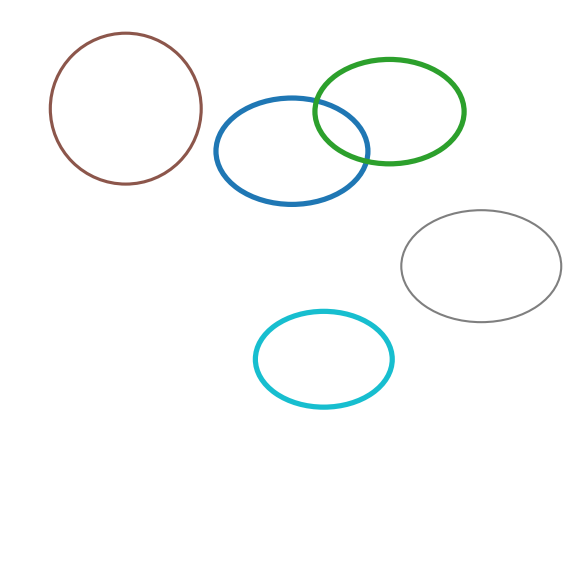[{"shape": "oval", "thickness": 2.5, "radius": 0.66, "center": [0.506, 0.737]}, {"shape": "oval", "thickness": 2.5, "radius": 0.65, "center": [0.675, 0.806]}, {"shape": "circle", "thickness": 1.5, "radius": 0.65, "center": [0.218, 0.811]}, {"shape": "oval", "thickness": 1, "radius": 0.69, "center": [0.833, 0.538]}, {"shape": "oval", "thickness": 2.5, "radius": 0.59, "center": [0.561, 0.377]}]